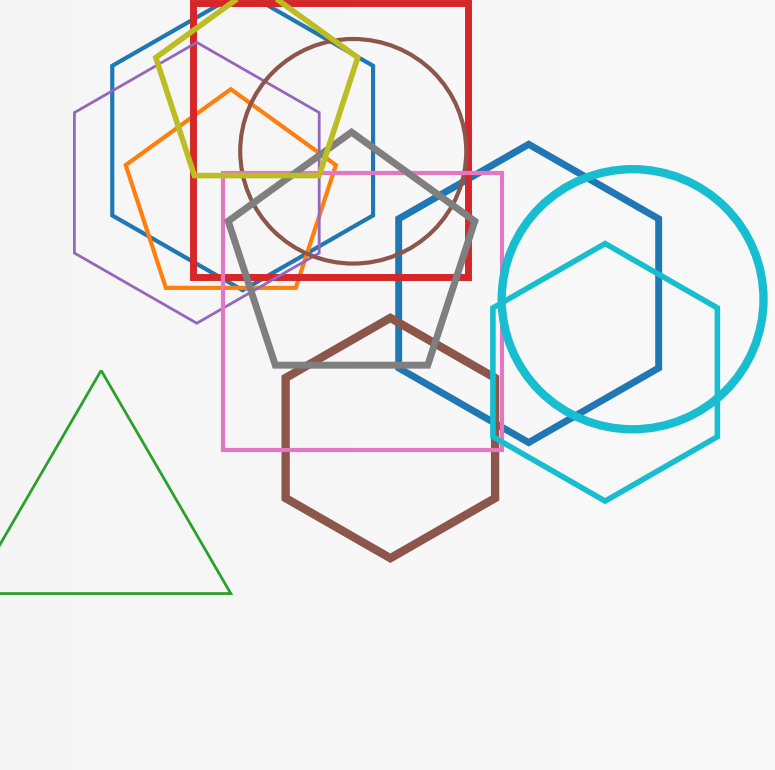[{"shape": "hexagon", "thickness": 2.5, "radius": 0.97, "center": [0.682, 0.619]}, {"shape": "hexagon", "thickness": 1.5, "radius": 0.97, "center": [0.313, 0.817]}, {"shape": "pentagon", "thickness": 1.5, "radius": 0.71, "center": [0.298, 0.742]}, {"shape": "triangle", "thickness": 1, "radius": 0.97, "center": [0.131, 0.326]}, {"shape": "square", "thickness": 2.5, "radius": 0.89, "center": [0.427, 0.818]}, {"shape": "hexagon", "thickness": 1, "radius": 0.91, "center": [0.254, 0.763]}, {"shape": "hexagon", "thickness": 3, "radius": 0.78, "center": [0.504, 0.431]}, {"shape": "circle", "thickness": 1.5, "radius": 0.73, "center": [0.456, 0.804]}, {"shape": "square", "thickness": 1.5, "radius": 0.9, "center": [0.468, 0.595]}, {"shape": "pentagon", "thickness": 2.5, "radius": 0.84, "center": [0.454, 0.661]}, {"shape": "pentagon", "thickness": 2, "radius": 0.69, "center": [0.331, 0.883]}, {"shape": "hexagon", "thickness": 2, "radius": 0.84, "center": [0.781, 0.516]}, {"shape": "circle", "thickness": 3, "radius": 0.84, "center": [0.816, 0.611]}]